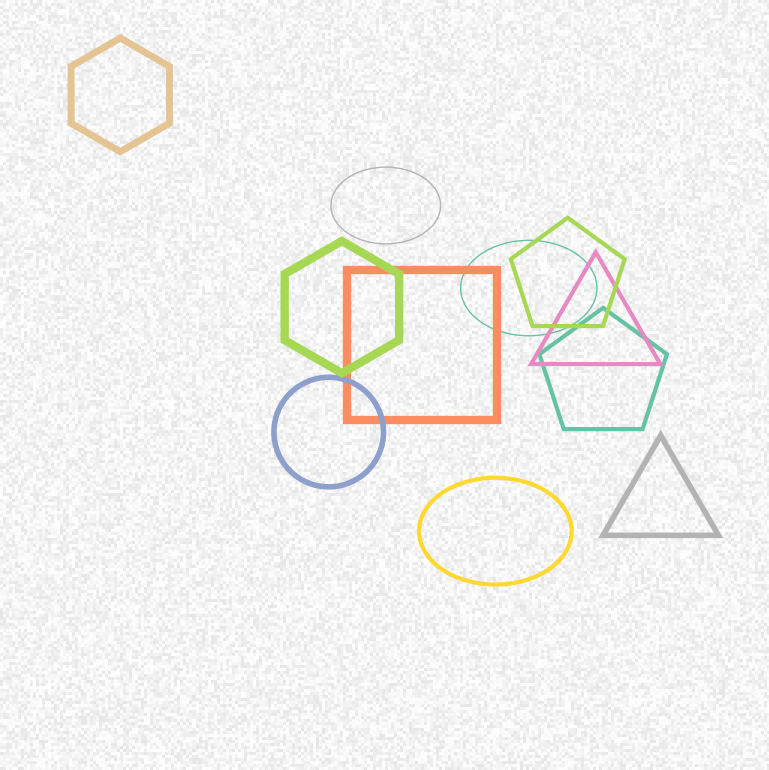[{"shape": "oval", "thickness": 0.5, "radius": 0.44, "center": [0.687, 0.626]}, {"shape": "pentagon", "thickness": 1.5, "radius": 0.44, "center": [0.783, 0.513]}, {"shape": "square", "thickness": 3, "radius": 0.49, "center": [0.548, 0.552]}, {"shape": "circle", "thickness": 2, "radius": 0.36, "center": [0.427, 0.439]}, {"shape": "triangle", "thickness": 1.5, "radius": 0.48, "center": [0.774, 0.576]}, {"shape": "pentagon", "thickness": 1.5, "radius": 0.39, "center": [0.737, 0.639]}, {"shape": "hexagon", "thickness": 3, "radius": 0.43, "center": [0.444, 0.601]}, {"shape": "oval", "thickness": 1.5, "radius": 0.5, "center": [0.643, 0.31]}, {"shape": "hexagon", "thickness": 2.5, "radius": 0.37, "center": [0.156, 0.877]}, {"shape": "oval", "thickness": 0.5, "radius": 0.36, "center": [0.501, 0.733]}, {"shape": "triangle", "thickness": 2, "radius": 0.43, "center": [0.858, 0.348]}]